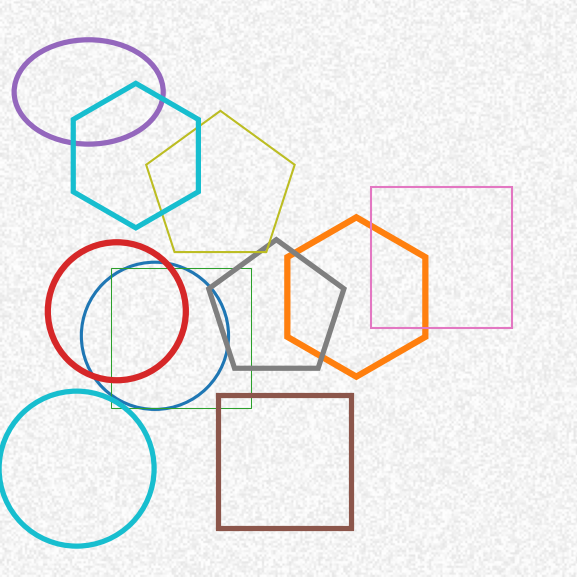[{"shape": "circle", "thickness": 1.5, "radius": 0.64, "center": [0.268, 0.418]}, {"shape": "hexagon", "thickness": 3, "radius": 0.69, "center": [0.617, 0.485]}, {"shape": "square", "thickness": 0.5, "radius": 0.61, "center": [0.313, 0.415]}, {"shape": "circle", "thickness": 3, "radius": 0.6, "center": [0.202, 0.46]}, {"shape": "oval", "thickness": 2.5, "radius": 0.65, "center": [0.154, 0.84]}, {"shape": "square", "thickness": 2.5, "radius": 0.58, "center": [0.493, 0.2]}, {"shape": "square", "thickness": 1, "radius": 0.61, "center": [0.765, 0.553]}, {"shape": "pentagon", "thickness": 2.5, "radius": 0.62, "center": [0.478, 0.461]}, {"shape": "pentagon", "thickness": 1, "radius": 0.68, "center": [0.382, 0.672]}, {"shape": "circle", "thickness": 2.5, "radius": 0.67, "center": [0.133, 0.188]}, {"shape": "hexagon", "thickness": 2.5, "radius": 0.63, "center": [0.235, 0.73]}]